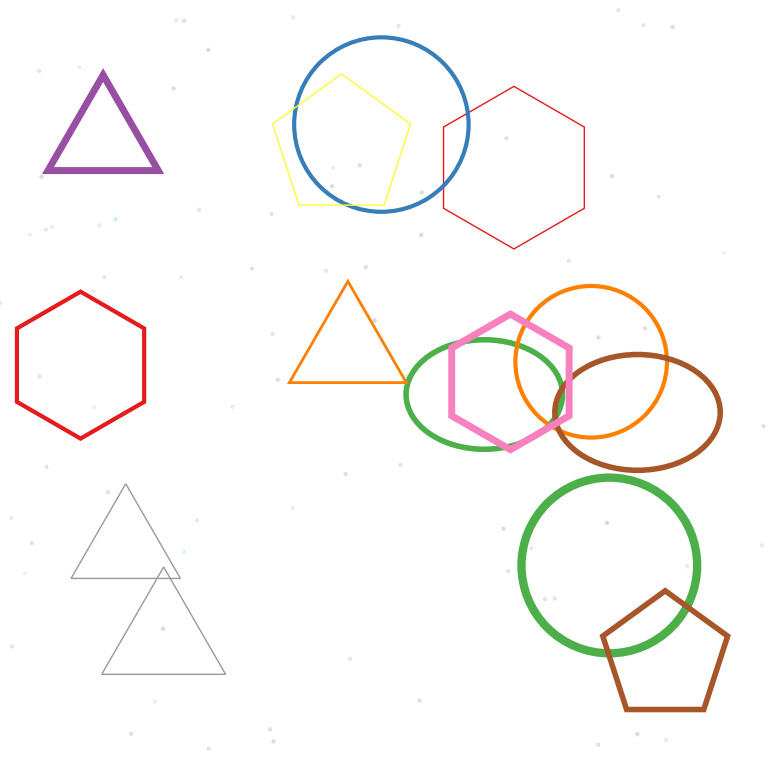[{"shape": "hexagon", "thickness": 0.5, "radius": 0.53, "center": [0.667, 0.782]}, {"shape": "hexagon", "thickness": 1.5, "radius": 0.48, "center": [0.105, 0.526]}, {"shape": "circle", "thickness": 1.5, "radius": 0.57, "center": [0.495, 0.838]}, {"shape": "oval", "thickness": 2, "radius": 0.51, "center": [0.629, 0.488]}, {"shape": "circle", "thickness": 3, "radius": 0.57, "center": [0.791, 0.266]}, {"shape": "triangle", "thickness": 2.5, "radius": 0.41, "center": [0.134, 0.82]}, {"shape": "circle", "thickness": 1.5, "radius": 0.49, "center": [0.768, 0.53]}, {"shape": "triangle", "thickness": 1, "radius": 0.44, "center": [0.452, 0.547]}, {"shape": "pentagon", "thickness": 0.5, "radius": 0.47, "center": [0.444, 0.81]}, {"shape": "oval", "thickness": 2, "radius": 0.54, "center": [0.828, 0.464]}, {"shape": "pentagon", "thickness": 2, "radius": 0.43, "center": [0.864, 0.148]}, {"shape": "hexagon", "thickness": 2.5, "radius": 0.44, "center": [0.663, 0.504]}, {"shape": "triangle", "thickness": 0.5, "radius": 0.46, "center": [0.213, 0.171]}, {"shape": "triangle", "thickness": 0.5, "radius": 0.41, "center": [0.163, 0.29]}]